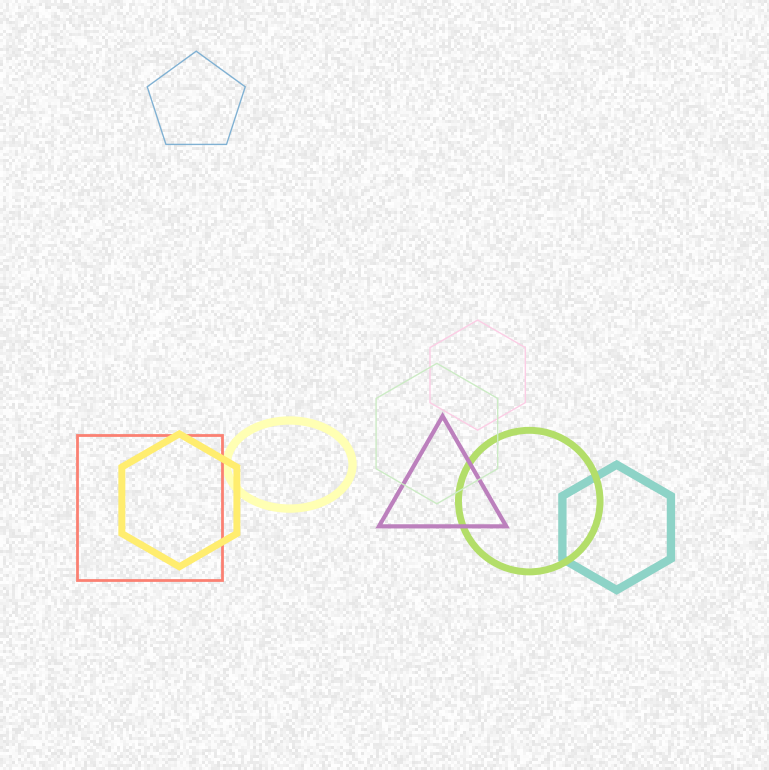[{"shape": "hexagon", "thickness": 3, "radius": 0.41, "center": [0.801, 0.315]}, {"shape": "oval", "thickness": 3, "radius": 0.41, "center": [0.376, 0.397]}, {"shape": "square", "thickness": 1, "radius": 0.47, "center": [0.194, 0.341]}, {"shape": "pentagon", "thickness": 0.5, "radius": 0.33, "center": [0.255, 0.867]}, {"shape": "circle", "thickness": 2.5, "radius": 0.46, "center": [0.687, 0.349]}, {"shape": "hexagon", "thickness": 0.5, "radius": 0.36, "center": [0.62, 0.513]}, {"shape": "triangle", "thickness": 1.5, "radius": 0.48, "center": [0.575, 0.364]}, {"shape": "hexagon", "thickness": 0.5, "radius": 0.46, "center": [0.567, 0.437]}, {"shape": "hexagon", "thickness": 2.5, "radius": 0.43, "center": [0.233, 0.35]}]